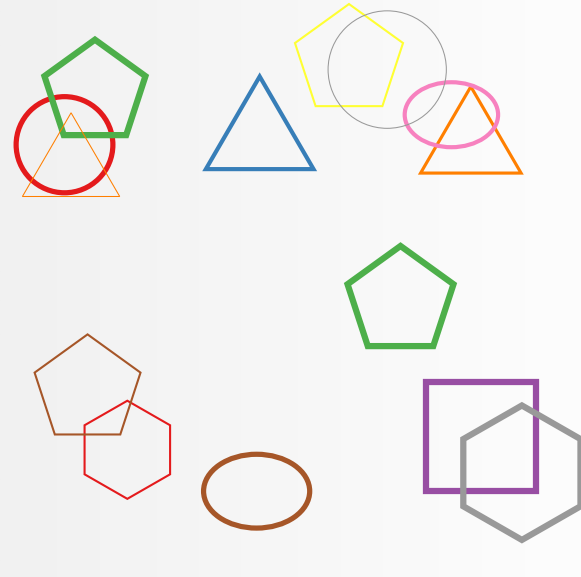[{"shape": "hexagon", "thickness": 1, "radius": 0.42, "center": [0.219, 0.22]}, {"shape": "circle", "thickness": 2.5, "radius": 0.42, "center": [0.111, 0.749]}, {"shape": "triangle", "thickness": 2, "radius": 0.53, "center": [0.447, 0.76]}, {"shape": "pentagon", "thickness": 3, "radius": 0.46, "center": [0.163, 0.839]}, {"shape": "pentagon", "thickness": 3, "radius": 0.48, "center": [0.689, 0.477]}, {"shape": "square", "thickness": 3, "radius": 0.47, "center": [0.827, 0.243]}, {"shape": "triangle", "thickness": 0.5, "radius": 0.48, "center": [0.122, 0.707]}, {"shape": "triangle", "thickness": 1.5, "radius": 0.5, "center": [0.81, 0.749]}, {"shape": "pentagon", "thickness": 1, "radius": 0.49, "center": [0.6, 0.894]}, {"shape": "pentagon", "thickness": 1, "radius": 0.48, "center": [0.151, 0.324]}, {"shape": "oval", "thickness": 2.5, "radius": 0.46, "center": [0.442, 0.149]}, {"shape": "oval", "thickness": 2, "radius": 0.4, "center": [0.777, 0.8]}, {"shape": "hexagon", "thickness": 3, "radius": 0.58, "center": [0.898, 0.181]}, {"shape": "circle", "thickness": 0.5, "radius": 0.51, "center": [0.666, 0.879]}]